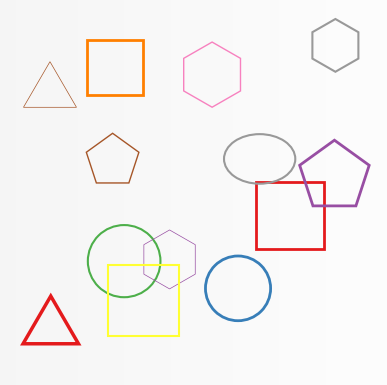[{"shape": "triangle", "thickness": 2.5, "radius": 0.41, "center": [0.131, 0.148]}, {"shape": "square", "thickness": 2, "radius": 0.44, "center": [0.748, 0.44]}, {"shape": "circle", "thickness": 2, "radius": 0.42, "center": [0.614, 0.251]}, {"shape": "circle", "thickness": 1.5, "radius": 0.47, "center": [0.32, 0.322]}, {"shape": "hexagon", "thickness": 0.5, "radius": 0.38, "center": [0.438, 0.326]}, {"shape": "pentagon", "thickness": 2, "radius": 0.47, "center": [0.863, 0.542]}, {"shape": "square", "thickness": 2, "radius": 0.36, "center": [0.297, 0.824]}, {"shape": "square", "thickness": 1.5, "radius": 0.46, "center": [0.371, 0.219]}, {"shape": "triangle", "thickness": 0.5, "radius": 0.4, "center": [0.129, 0.761]}, {"shape": "pentagon", "thickness": 1, "radius": 0.36, "center": [0.291, 0.582]}, {"shape": "hexagon", "thickness": 1, "radius": 0.42, "center": [0.547, 0.806]}, {"shape": "oval", "thickness": 1.5, "radius": 0.46, "center": [0.67, 0.587]}, {"shape": "hexagon", "thickness": 1.5, "radius": 0.34, "center": [0.866, 0.882]}]